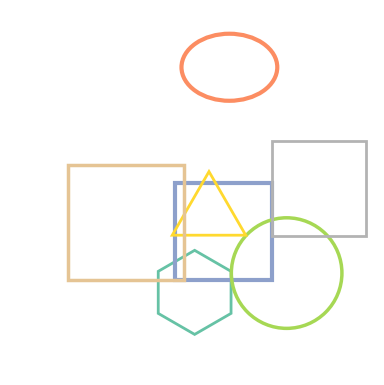[{"shape": "hexagon", "thickness": 2, "radius": 0.55, "center": [0.506, 0.241]}, {"shape": "oval", "thickness": 3, "radius": 0.62, "center": [0.596, 0.825]}, {"shape": "square", "thickness": 3, "radius": 0.63, "center": [0.581, 0.398]}, {"shape": "circle", "thickness": 2.5, "radius": 0.72, "center": [0.745, 0.291]}, {"shape": "triangle", "thickness": 2, "radius": 0.55, "center": [0.543, 0.444]}, {"shape": "square", "thickness": 2.5, "radius": 0.75, "center": [0.327, 0.422]}, {"shape": "square", "thickness": 2, "radius": 0.61, "center": [0.829, 0.51]}]